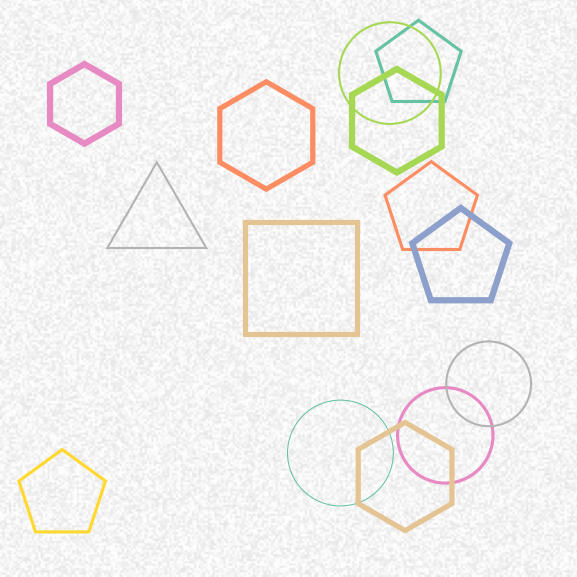[{"shape": "circle", "thickness": 0.5, "radius": 0.46, "center": [0.59, 0.215]}, {"shape": "pentagon", "thickness": 1.5, "radius": 0.39, "center": [0.725, 0.886]}, {"shape": "pentagon", "thickness": 1.5, "radius": 0.42, "center": [0.747, 0.635]}, {"shape": "hexagon", "thickness": 2.5, "radius": 0.46, "center": [0.461, 0.765]}, {"shape": "pentagon", "thickness": 3, "radius": 0.44, "center": [0.798, 0.551]}, {"shape": "circle", "thickness": 1.5, "radius": 0.41, "center": [0.771, 0.245]}, {"shape": "hexagon", "thickness": 3, "radius": 0.34, "center": [0.146, 0.819]}, {"shape": "circle", "thickness": 1, "radius": 0.44, "center": [0.675, 0.873]}, {"shape": "hexagon", "thickness": 3, "radius": 0.45, "center": [0.687, 0.79]}, {"shape": "pentagon", "thickness": 1.5, "radius": 0.39, "center": [0.108, 0.142]}, {"shape": "square", "thickness": 2.5, "radius": 0.49, "center": [0.521, 0.518]}, {"shape": "hexagon", "thickness": 2.5, "radius": 0.47, "center": [0.701, 0.174]}, {"shape": "triangle", "thickness": 1, "radius": 0.49, "center": [0.272, 0.619]}, {"shape": "circle", "thickness": 1, "radius": 0.37, "center": [0.846, 0.335]}]